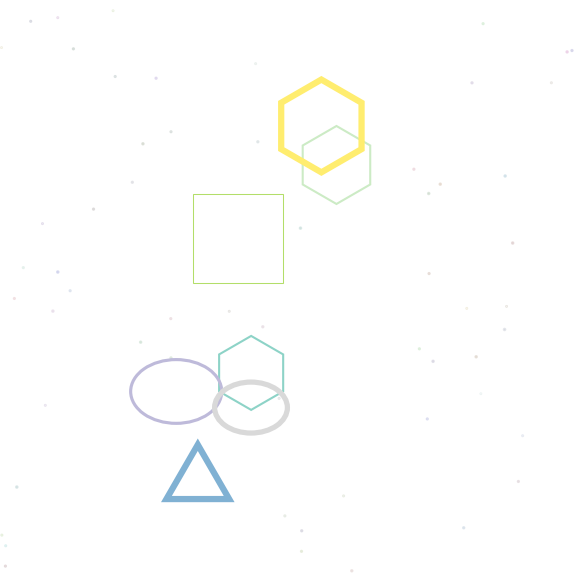[{"shape": "hexagon", "thickness": 1, "radius": 0.32, "center": [0.435, 0.353]}, {"shape": "oval", "thickness": 1.5, "radius": 0.39, "center": [0.305, 0.321]}, {"shape": "triangle", "thickness": 3, "radius": 0.31, "center": [0.343, 0.166]}, {"shape": "square", "thickness": 0.5, "radius": 0.39, "center": [0.412, 0.587]}, {"shape": "oval", "thickness": 2.5, "radius": 0.32, "center": [0.435, 0.293]}, {"shape": "hexagon", "thickness": 1, "radius": 0.34, "center": [0.583, 0.713]}, {"shape": "hexagon", "thickness": 3, "radius": 0.4, "center": [0.556, 0.781]}]